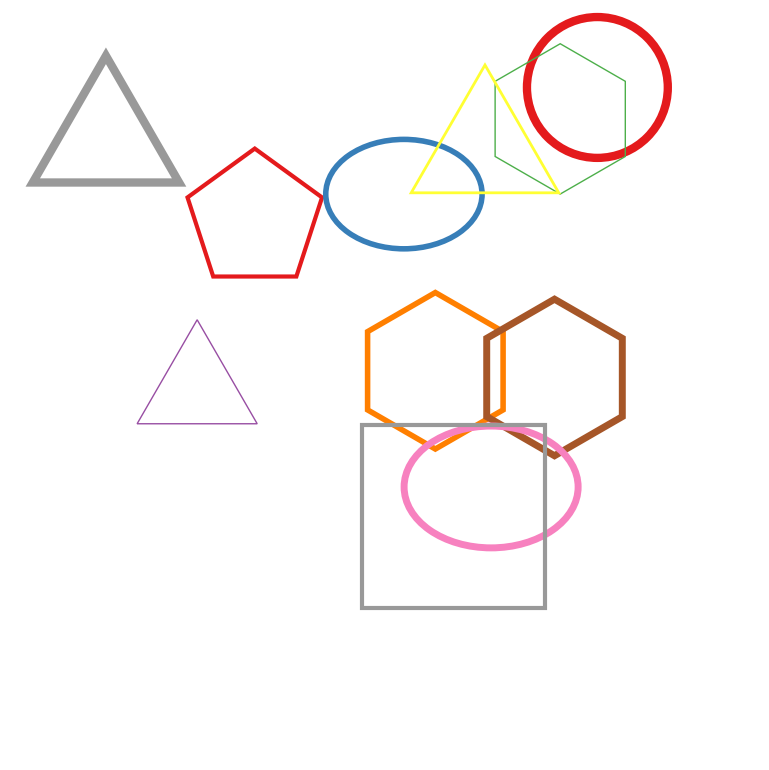[{"shape": "circle", "thickness": 3, "radius": 0.46, "center": [0.776, 0.886]}, {"shape": "pentagon", "thickness": 1.5, "radius": 0.46, "center": [0.331, 0.715]}, {"shape": "oval", "thickness": 2, "radius": 0.51, "center": [0.525, 0.748]}, {"shape": "hexagon", "thickness": 0.5, "radius": 0.49, "center": [0.728, 0.846]}, {"shape": "triangle", "thickness": 0.5, "radius": 0.45, "center": [0.256, 0.495]}, {"shape": "hexagon", "thickness": 2, "radius": 0.51, "center": [0.565, 0.518]}, {"shape": "triangle", "thickness": 1, "radius": 0.55, "center": [0.63, 0.805]}, {"shape": "hexagon", "thickness": 2.5, "radius": 0.51, "center": [0.72, 0.51]}, {"shape": "oval", "thickness": 2.5, "radius": 0.57, "center": [0.638, 0.368]}, {"shape": "triangle", "thickness": 3, "radius": 0.55, "center": [0.138, 0.818]}, {"shape": "square", "thickness": 1.5, "radius": 0.59, "center": [0.589, 0.329]}]